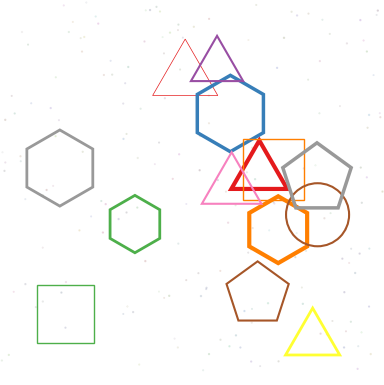[{"shape": "triangle", "thickness": 3, "radius": 0.42, "center": [0.674, 0.551]}, {"shape": "triangle", "thickness": 0.5, "radius": 0.49, "center": [0.481, 0.801]}, {"shape": "hexagon", "thickness": 2.5, "radius": 0.5, "center": [0.598, 0.705]}, {"shape": "hexagon", "thickness": 2, "radius": 0.37, "center": [0.35, 0.418]}, {"shape": "square", "thickness": 1, "radius": 0.37, "center": [0.17, 0.184]}, {"shape": "triangle", "thickness": 1.5, "radius": 0.39, "center": [0.564, 0.829]}, {"shape": "hexagon", "thickness": 3, "radius": 0.43, "center": [0.723, 0.403]}, {"shape": "square", "thickness": 1, "radius": 0.39, "center": [0.71, 0.559]}, {"shape": "triangle", "thickness": 2, "radius": 0.41, "center": [0.812, 0.119]}, {"shape": "pentagon", "thickness": 1.5, "radius": 0.42, "center": [0.669, 0.236]}, {"shape": "circle", "thickness": 1.5, "radius": 0.41, "center": [0.825, 0.442]}, {"shape": "triangle", "thickness": 1.5, "radius": 0.45, "center": [0.602, 0.515]}, {"shape": "hexagon", "thickness": 2, "radius": 0.49, "center": [0.155, 0.564]}, {"shape": "pentagon", "thickness": 2.5, "radius": 0.47, "center": [0.823, 0.536]}]